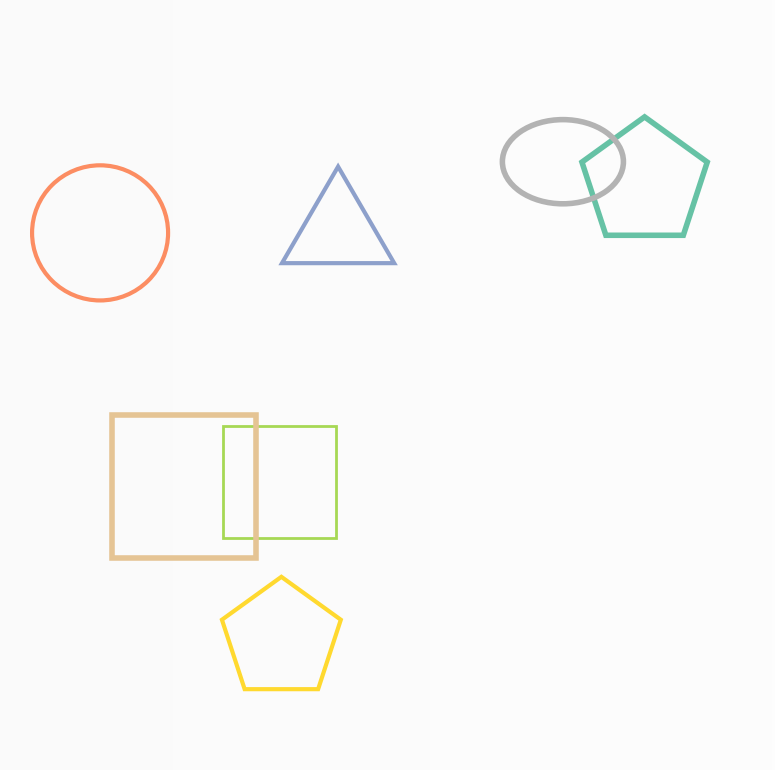[{"shape": "pentagon", "thickness": 2, "radius": 0.42, "center": [0.832, 0.763]}, {"shape": "circle", "thickness": 1.5, "radius": 0.44, "center": [0.129, 0.698]}, {"shape": "triangle", "thickness": 1.5, "radius": 0.42, "center": [0.436, 0.7]}, {"shape": "square", "thickness": 1, "radius": 0.36, "center": [0.36, 0.375]}, {"shape": "pentagon", "thickness": 1.5, "radius": 0.4, "center": [0.363, 0.17]}, {"shape": "square", "thickness": 2, "radius": 0.47, "center": [0.237, 0.368]}, {"shape": "oval", "thickness": 2, "radius": 0.39, "center": [0.726, 0.79]}]